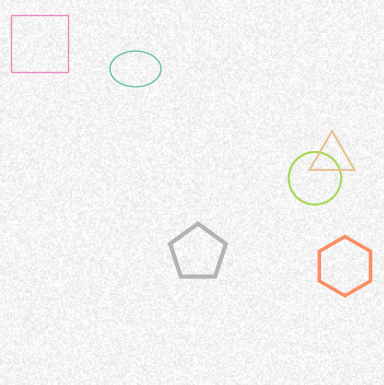[{"shape": "oval", "thickness": 1, "radius": 0.33, "center": [0.352, 0.821]}, {"shape": "hexagon", "thickness": 2.5, "radius": 0.38, "center": [0.896, 0.309]}, {"shape": "square", "thickness": 1, "radius": 0.37, "center": [0.102, 0.888]}, {"shape": "circle", "thickness": 1.5, "radius": 0.34, "center": [0.818, 0.537]}, {"shape": "triangle", "thickness": 1.5, "radius": 0.34, "center": [0.862, 0.592]}, {"shape": "pentagon", "thickness": 3, "radius": 0.38, "center": [0.514, 0.343]}]